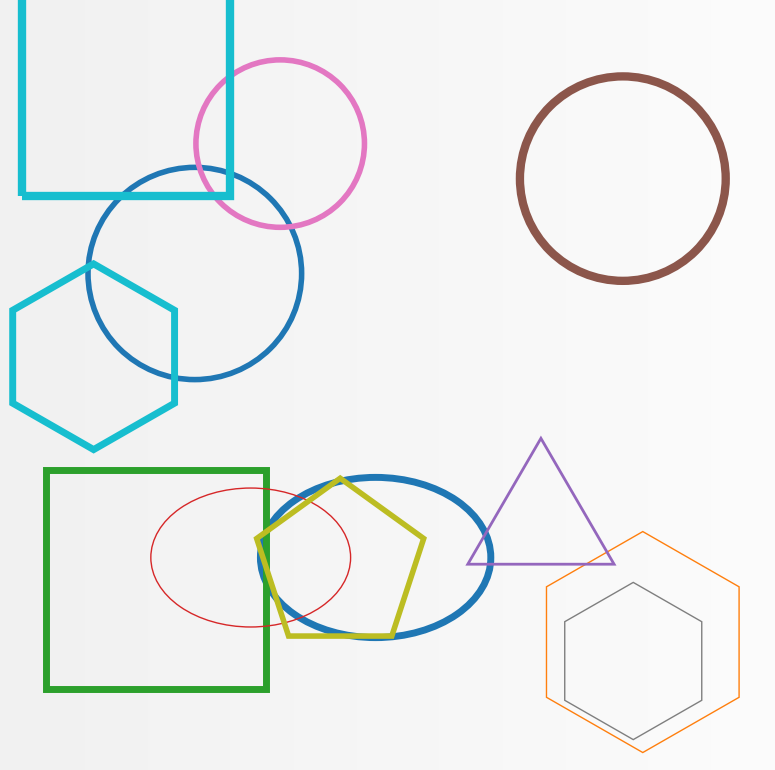[{"shape": "oval", "thickness": 2.5, "radius": 0.74, "center": [0.485, 0.276]}, {"shape": "circle", "thickness": 2, "radius": 0.69, "center": [0.251, 0.645]}, {"shape": "hexagon", "thickness": 0.5, "radius": 0.72, "center": [0.829, 0.166]}, {"shape": "square", "thickness": 2.5, "radius": 0.71, "center": [0.201, 0.247]}, {"shape": "oval", "thickness": 0.5, "radius": 0.64, "center": [0.324, 0.276]}, {"shape": "triangle", "thickness": 1, "radius": 0.54, "center": [0.698, 0.322]}, {"shape": "circle", "thickness": 3, "radius": 0.66, "center": [0.804, 0.768]}, {"shape": "circle", "thickness": 2, "radius": 0.54, "center": [0.362, 0.814]}, {"shape": "hexagon", "thickness": 0.5, "radius": 0.51, "center": [0.817, 0.142]}, {"shape": "pentagon", "thickness": 2, "radius": 0.57, "center": [0.439, 0.266]}, {"shape": "square", "thickness": 3, "radius": 0.67, "center": [0.163, 0.879]}, {"shape": "hexagon", "thickness": 2.5, "radius": 0.6, "center": [0.121, 0.537]}]